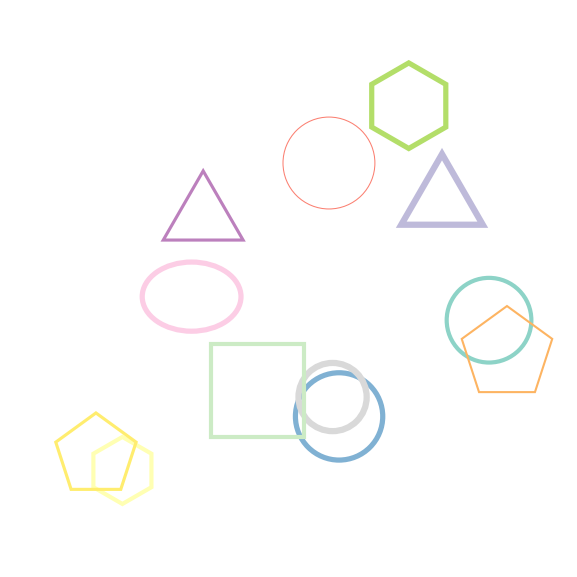[{"shape": "circle", "thickness": 2, "radius": 0.37, "center": [0.847, 0.445]}, {"shape": "hexagon", "thickness": 2, "radius": 0.29, "center": [0.212, 0.185]}, {"shape": "triangle", "thickness": 3, "radius": 0.41, "center": [0.765, 0.651]}, {"shape": "circle", "thickness": 0.5, "radius": 0.4, "center": [0.57, 0.717]}, {"shape": "circle", "thickness": 2.5, "radius": 0.38, "center": [0.587, 0.278]}, {"shape": "pentagon", "thickness": 1, "radius": 0.41, "center": [0.878, 0.387]}, {"shape": "hexagon", "thickness": 2.5, "radius": 0.37, "center": [0.708, 0.816]}, {"shape": "oval", "thickness": 2.5, "radius": 0.43, "center": [0.332, 0.485]}, {"shape": "circle", "thickness": 3, "radius": 0.3, "center": [0.576, 0.312]}, {"shape": "triangle", "thickness": 1.5, "radius": 0.4, "center": [0.352, 0.623]}, {"shape": "square", "thickness": 2, "radius": 0.4, "center": [0.446, 0.324]}, {"shape": "pentagon", "thickness": 1.5, "radius": 0.37, "center": [0.166, 0.211]}]